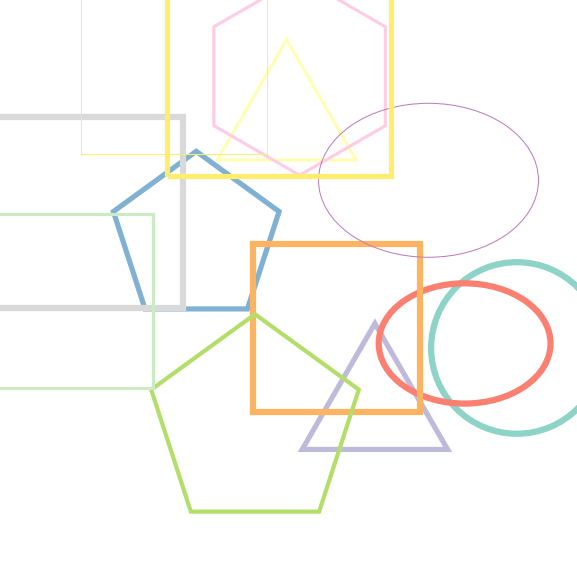[{"shape": "circle", "thickness": 3, "radius": 0.74, "center": [0.895, 0.397]}, {"shape": "triangle", "thickness": 1.5, "radius": 0.69, "center": [0.496, 0.792]}, {"shape": "triangle", "thickness": 2.5, "radius": 0.73, "center": [0.649, 0.294]}, {"shape": "oval", "thickness": 3, "radius": 0.74, "center": [0.805, 0.404]}, {"shape": "pentagon", "thickness": 2.5, "radius": 0.75, "center": [0.34, 0.586]}, {"shape": "square", "thickness": 3, "radius": 0.72, "center": [0.582, 0.431]}, {"shape": "pentagon", "thickness": 2, "radius": 0.94, "center": [0.442, 0.266]}, {"shape": "hexagon", "thickness": 1.5, "radius": 0.86, "center": [0.519, 0.867]}, {"shape": "square", "thickness": 3, "radius": 0.83, "center": [0.151, 0.631]}, {"shape": "oval", "thickness": 0.5, "radius": 0.95, "center": [0.742, 0.687]}, {"shape": "square", "thickness": 1.5, "radius": 0.75, "center": [0.114, 0.478]}, {"shape": "square", "thickness": 2.5, "radius": 0.97, "center": [0.483, 0.889]}, {"shape": "square", "thickness": 0.5, "radius": 0.81, "center": [0.301, 0.893]}]